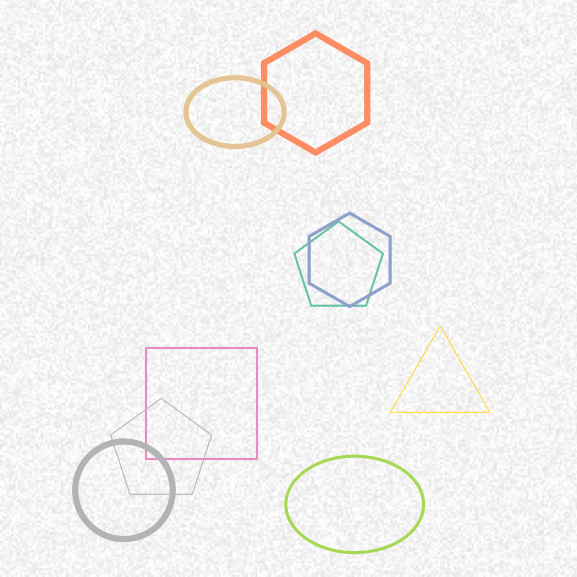[{"shape": "pentagon", "thickness": 1, "radius": 0.4, "center": [0.586, 0.535]}, {"shape": "hexagon", "thickness": 3, "radius": 0.52, "center": [0.547, 0.838]}, {"shape": "hexagon", "thickness": 1.5, "radius": 0.4, "center": [0.605, 0.549]}, {"shape": "square", "thickness": 1, "radius": 0.48, "center": [0.35, 0.301]}, {"shape": "oval", "thickness": 1.5, "radius": 0.6, "center": [0.614, 0.126]}, {"shape": "triangle", "thickness": 0.5, "radius": 0.5, "center": [0.762, 0.335]}, {"shape": "oval", "thickness": 2.5, "radius": 0.43, "center": [0.407, 0.805]}, {"shape": "pentagon", "thickness": 0.5, "radius": 0.46, "center": [0.279, 0.218]}, {"shape": "circle", "thickness": 3, "radius": 0.42, "center": [0.215, 0.15]}]